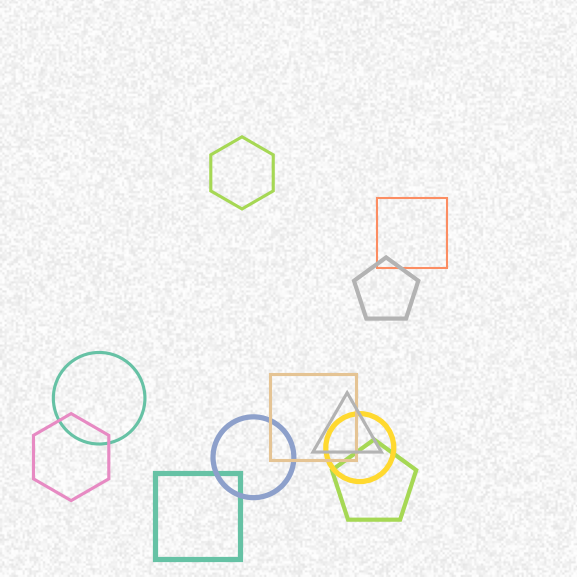[{"shape": "circle", "thickness": 1.5, "radius": 0.4, "center": [0.172, 0.31]}, {"shape": "square", "thickness": 2.5, "radius": 0.37, "center": [0.342, 0.106]}, {"shape": "square", "thickness": 1, "radius": 0.3, "center": [0.713, 0.596]}, {"shape": "circle", "thickness": 2.5, "radius": 0.35, "center": [0.439, 0.207]}, {"shape": "hexagon", "thickness": 1.5, "radius": 0.38, "center": [0.123, 0.208]}, {"shape": "pentagon", "thickness": 2, "radius": 0.38, "center": [0.648, 0.161]}, {"shape": "hexagon", "thickness": 1.5, "radius": 0.31, "center": [0.419, 0.7]}, {"shape": "circle", "thickness": 2.5, "radius": 0.29, "center": [0.623, 0.224]}, {"shape": "square", "thickness": 1.5, "radius": 0.37, "center": [0.542, 0.277]}, {"shape": "pentagon", "thickness": 2, "radius": 0.29, "center": [0.669, 0.495]}, {"shape": "triangle", "thickness": 1.5, "radius": 0.34, "center": [0.601, 0.251]}]